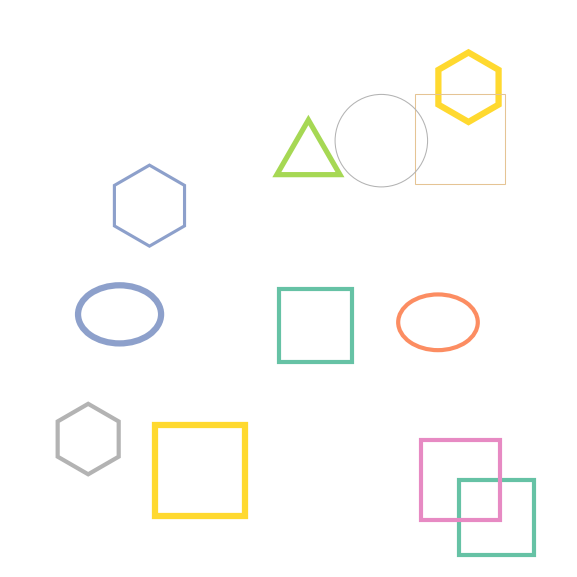[{"shape": "square", "thickness": 2, "radius": 0.32, "center": [0.86, 0.103]}, {"shape": "square", "thickness": 2, "radius": 0.31, "center": [0.546, 0.436]}, {"shape": "oval", "thickness": 2, "radius": 0.34, "center": [0.758, 0.441]}, {"shape": "hexagon", "thickness": 1.5, "radius": 0.35, "center": [0.259, 0.643]}, {"shape": "oval", "thickness": 3, "radius": 0.36, "center": [0.207, 0.455]}, {"shape": "square", "thickness": 2, "radius": 0.34, "center": [0.798, 0.168]}, {"shape": "triangle", "thickness": 2.5, "radius": 0.32, "center": [0.534, 0.728]}, {"shape": "square", "thickness": 3, "radius": 0.39, "center": [0.347, 0.184]}, {"shape": "hexagon", "thickness": 3, "radius": 0.3, "center": [0.811, 0.848]}, {"shape": "square", "thickness": 0.5, "radius": 0.39, "center": [0.797, 0.759]}, {"shape": "circle", "thickness": 0.5, "radius": 0.4, "center": [0.66, 0.756]}, {"shape": "hexagon", "thickness": 2, "radius": 0.31, "center": [0.153, 0.239]}]